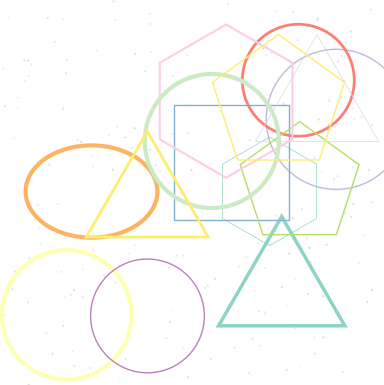[{"shape": "triangle", "thickness": 2.5, "radius": 0.95, "center": [0.732, 0.248]}, {"shape": "hexagon", "thickness": 0.5, "radius": 0.7, "center": [0.7, 0.503]}, {"shape": "circle", "thickness": 3, "radius": 0.84, "center": [0.173, 0.182]}, {"shape": "circle", "thickness": 1, "radius": 0.91, "center": [0.873, 0.69]}, {"shape": "circle", "thickness": 2, "radius": 0.73, "center": [0.775, 0.792]}, {"shape": "square", "thickness": 1, "radius": 0.75, "center": [0.602, 0.578]}, {"shape": "oval", "thickness": 3, "radius": 0.86, "center": [0.238, 0.503]}, {"shape": "pentagon", "thickness": 1, "radius": 0.81, "center": [0.778, 0.522]}, {"shape": "hexagon", "thickness": 1.5, "radius": 0.99, "center": [0.587, 0.737]}, {"shape": "triangle", "thickness": 0.5, "radius": 0.92, "center": [0.824, 0.725]}, {"shape": "circle", "thickness": 1, "radius": 0.74, "center": [0.383, 0.179]}, {"shape": "circle", "thickness": 3, "radius": 0.87, "center": [0.55, 0.634]}, {"shape": "pentagon", "thickness": 1, "radius": 0.9, "center": [0.723, 0.73]}, {"shape": "triangle", "thickness": 2, "radius": 0.91, "center": [0.383, 0.476]}]